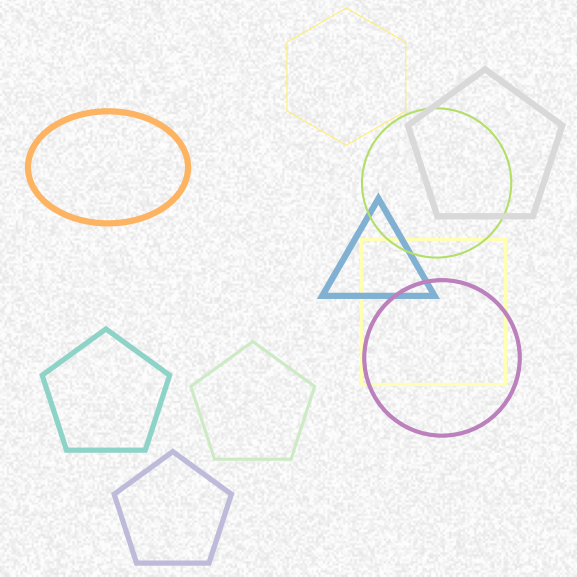[{"shape": "pentagon", "thickness": 2.5, "radius": 0.58, "center": [0.183, 0.313]}, {"shape": "square", "thickness": 1.5, "radius": 0.63, "center": [0.75, 0.46]}, {"shape": "pentagon", "thickness": 2.5, "radius": 0.53, "center": [0.299, 0.11]}, {"shape": "triangle", "thickness": 3, "radius": 0.56, "center": [0.655, 0.543]}, {"shape": "oval", "thickness": 3, "radius": 0.69, "center": [0.187, 0.709]}, {"shape": "circle", "thickness": 1, "radius": 0.65, "center": [0.756, 0.682]}, {"shape": "pentagon", "thickness": 3, "radius": 0.7, "center": [0.84, 0.738]}, {"shape": "circle", "thickness": 2, "radius": 0.67, "center": [0.765, 0.379]}, {"shape": "pentagon", "thickness": 1.5, "radius": 0.56, "center": [0.438, 0.295]}, {"shape": "hexagon", "thickness": 0.5, "radius": 0.59, "center": [0.6, 0.866]}]